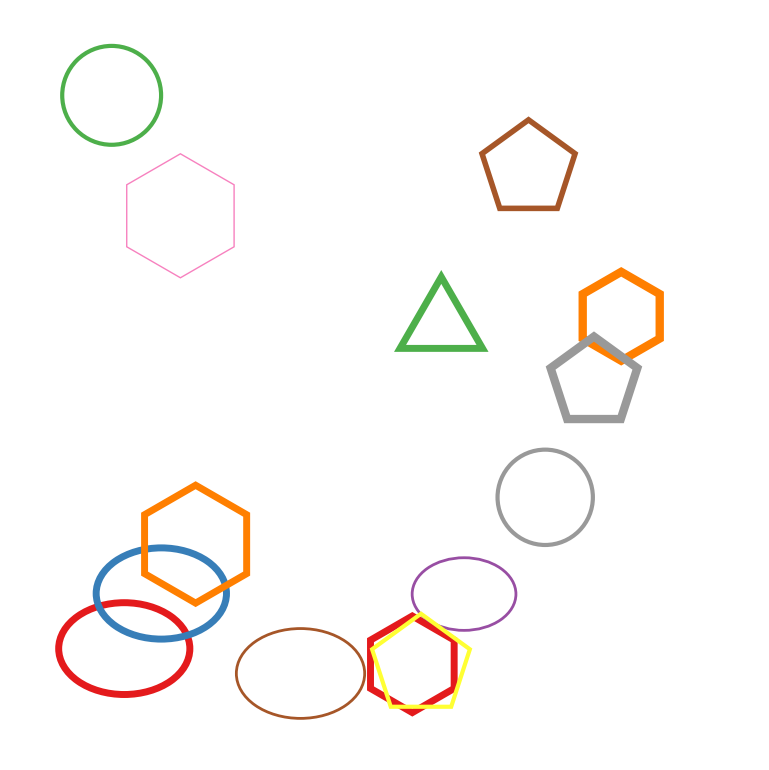[{"shape": "oval", "thickness": 2.5, "radius": 0.43, "center": [0.161, 0.158]}, {"shape": "hexagon", "thickness": 2.5, "radius": 0.31, "center": [0.535, 0.137]}, {"shape": "oval", "thickness": 2.5, "radius": 0.42, "center": [0.21, 0.229]}, {"shape": "triangle", "thickness": 2.5, "radius": 0.31, "center": [0.573, 0.578]}, {"shape": "circle", "thickness": 1.5, "radius": 0.32, "center": [0.145, 0.876]}, {"shape": "oval", "thickness": 1, "radius": 0.34, "center": [0.603, 0.228]}, {"shape": "hexagon", "thickness": 2.5, "radius": 0.38, "center": [0.254, 0.293]}, {"shape": "hexagon", "thickness": 3, "radius": 0.29, "center": [0.807, 0.589]}, {"shape": "pentagon", "thickness": 1.5, "radius": 0.33, "center": [0.547, 0.136]}, {"shape": "pentagon", "thickness": 2, "radius": 0.32, "center": [0.686, 0.781]}, {"shape": "oval", "thickness": 1, "radius": 0.42, "center": [0.39, 0.125]}, {"shape": "hexagon", "thickness": 0.5, "radius": 0.4, "center": [0.234, 0.72]}, {"shape": "circle", "thickness": 1.5, "radius": 0.31, "center": [0.708, 0.354]}, {"shape": "pentagon", "thickness": 3, "radius": 0.3, "center": [0.771, 0.504]}]